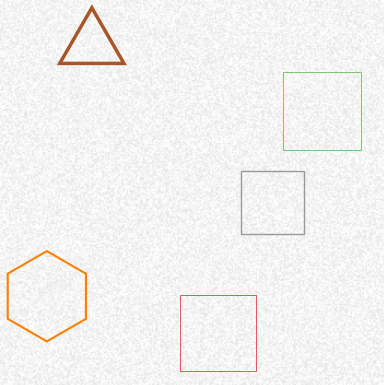[{"shape": "square", "thickness": 0.5, "radius": 0.49, "center": [0.566, 0.135]}, {"shape": "square", "thickness": 0.5, "radius": 0.51, "center": [0.837, 0.712]}, {"shape": "hexagon", "thickness": 1.5, "radius": 0.59, "center": [0.122, 0.231]}, {"shape": "triangle", "thickness": 2.5, "radius": 0.48, "center": [0.239, 0.883]}, {"shape": "square", "thickness": 1, "radius": 0.41, "center": [0.708, 0.474]}]